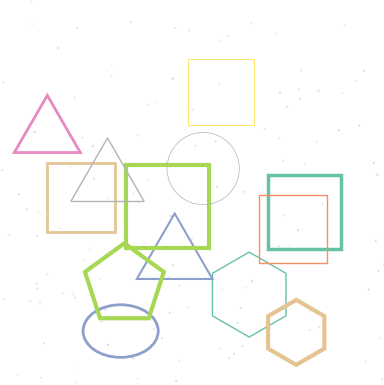[{"shape": "hexagon", "thickness": 1, "radius": 0.55, "center": [0.647, 0.235]}, {"shape": "square", "thickness": 2.5, "radius": 0.48, "center": [0.791, 0.45]}, {"shape": "square", "thickness": 1, "radius": 0.44, "center": [0.76, 0.406]}, {"shape": "oval", "thickness": 2, "radius": 0.49, "center": [0.313, 0.14]}, {"shape": "triangle", "thickness": 1.5, "radius": 0.57, "center": [0.454, 0.332]}, {"shape": "triangle", "thickness": 2, "radius": 0.49, "center": [0.123, 0.653]}, {"shape": "pentagon", "thickness": 3, "radius": 0.54, "center": [0.323, 0.261]}, {"shape": "square", "thickness": 3, "radius": 0.54, "center": [0.436, 0.464]}, {"shape": "square", "thickness": 0.5, "radius": 0.43, "center": [0.573, 0.76]}, {"shape": "hexagon", "thickness": 3, "radius": 0.42, "center": [0.769, 0.137]}, {"shape": "square", "thickness": 2, "radius": 0.45, "center": [0.21, 0.487]}, {"shape": "triangle", "thickness": 1, "radius": 0.55, "center": [0.279, 0.532]}, {"shape": "circle", "thickness": 0.5, "radius": 0.47, "center": [0.528, 0.562]}]